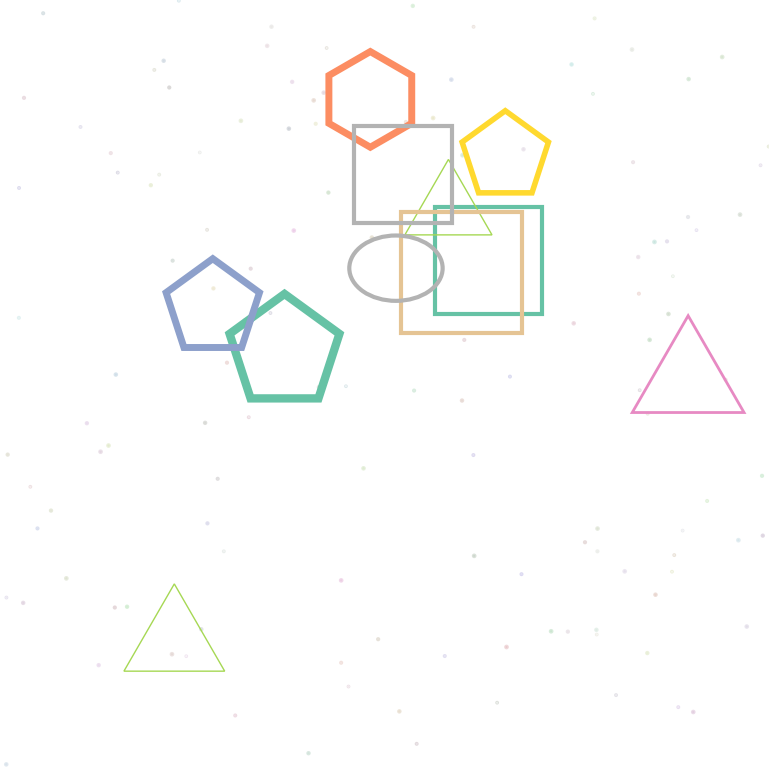[{"shape": "square", "thickness": 1.5, "radius": 0.35, "center": [0.635, 0.662]}, {"shape": "pentagon", "thickness": 3, "radius": 0.37, "center": [0.369, 0.543]}, {"shape": "hexagon", "thickness": 2.5, "radius": 0.31, "center": [0.481, 0.871]}, {"shape": "pentagon", "thickness": 2.5, "radius": 0.32, "center": [0.276, 0.6]}, {"shape": "triangle", "thickness": 1, "radius": 0.42, "center": [0.894, 0.506]}, {"shape": "triangle", "thickness": 0.5, "radius": 0.33, "center": [0.582, 0.728]}, {"shape": "triangle", "thickness": 0.5, "radius": 0.38, "center": [0.226, 0.166]}, {"shape": "pentagon", "thickness": 2, "radius": 0.29, "center": [0.656, 0.797]}, {"shape": "square", "thickness": 1.5, "radius": 0.39, "center": [0.599, 0.646]}, {"shape": "square", "thickness": 1.5, "radius": 0.32, "center": [0.524, 0.773]}, {"shape": "oval", "thickness": 1.5, "radius": 0.3, "center": [0.514, 0.652]}]